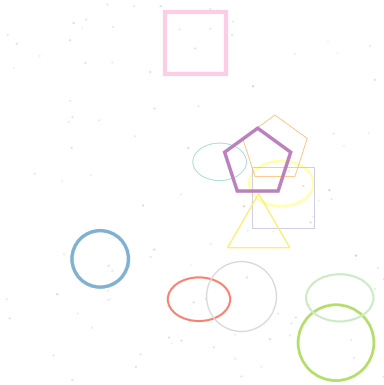[{"shape": "oval", "thickness": 0.5, "radius": 0.35, "center": [0.57, 0.58]}, {"shape": "oval", "thickness": 2, "radius": 0.42, "center": [0.731, 0.523]}, {"shape": "square", "thickness": 0.5, "radius": 0.4, "center": [0.735, 0.487]}, {"shape": "oval", "thickness": 1.5, "radius": 0.41, "center": [0.517, 0.223]}, {"shape": "circle", "thickness": 2.5, "radius": 0.37, "center": [0.26, 0.328]}, {"shape": "pentagon", "thickness": 0.5, "radius": 0.44, "center": [0.714, 0.613]}, {"shape": "circle", "thickness": 2, "radius": 0.49, "center": [0.873, 0.11]}, {"shape": "square", "thickness": 3, "radius": 0.4, "center": [0.508, 0.888]}, {"shape": "circle", "thickness": 1, "radius": 0.45, "center": [0.627, 0.23]}, {"shape": "pentagon", "thickness": 2.5, "radius": 0.45, "center": [0.669, 0.577]}, {"shape": "oval", "thickness": 1.5, "radius": 0.44, "center": [0.882, 0.226]}, {"shape": "triangle", "thickness": 1, "radius": 0.47, "center": [0.672, 0.403]}]